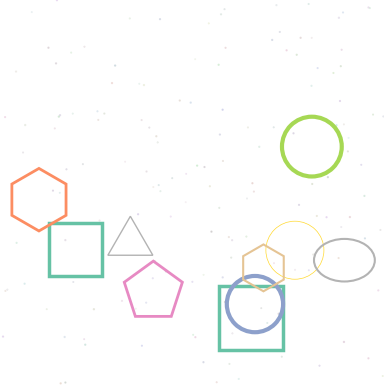[{"shape": "square", "thickness": 2.5, "radius": 0.42, "center": [0.653, 0.174]}, {"shape": "square", "thickness": 2.5, "radius": 0.34, "center": [0.196, 0.352]}, {"shape": "hexagon", "thickness": 2, "radius": 0.41, "center": [0.101, 0.481]}, {"shape": "circle", "thickness": 3, "radius": 0.37, "center": [0.662, 0.21]}, {"shape": "pentagon", "thickness": 2, "radius": 0.4, "center": [0.398, 0.242]}, {"shape": "circle", "thickness": 3, "radius": 0.39, "center": [0.81, 0.619]}, {"shape": "circle", "thickness": 0.5, "radius": 0.38, "center": [0.766, 0.35]}, {"shape": "hexagon", "thickness": 1.5, "radius": 0.3, "center": [0.684, 0.304]}, {"shape": "triangle", "thickness": 1, "radius": 0.34, "center": [0.339, 0.371]}, {"shape": "oval", "thickness": 1.5, "radius": 0.4, "center": [0.895, 0.324]}]